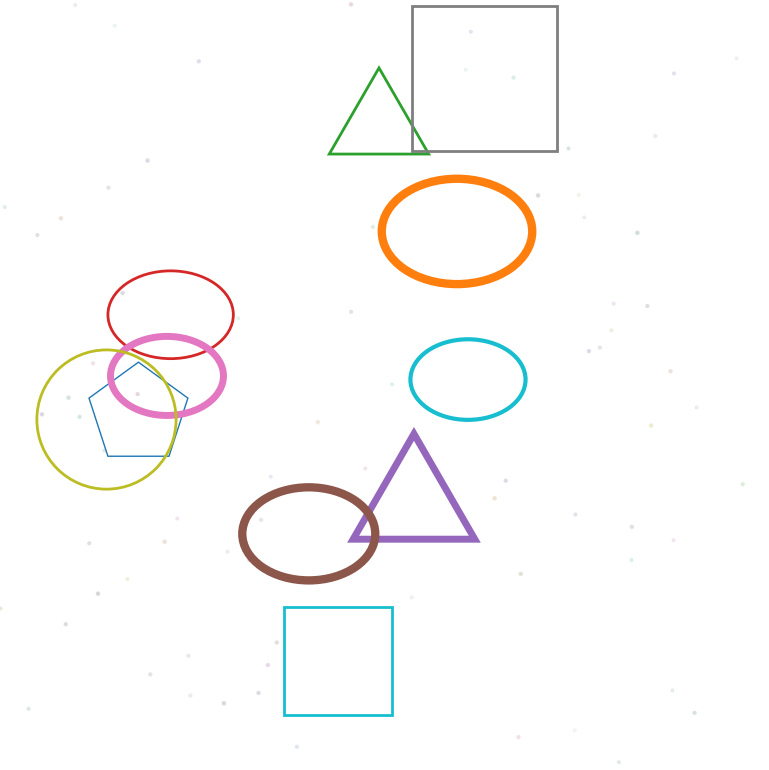[{"shape": "pentagon", "thickness": 0.5, "radius": 0.34, "center": [0.18, 0.462]}, {"shape": "oval", "thickness": 3, "radius": 0.49, "center": [0.593, 0.699]}, {"shape": "triangle", "thickness": 1, "radius": 0.37, "center": [0.492, 0.837]}, {"shape": "oval", "thickness": 1, "radius": 0.41, "center": [0.222, 0.591]}, {"shape": "triangle", "thickness": 2.5, "radius": 0.46, "center": [0.538, 0.345]}, {"shape": "oval", "thickness": 3, "radius": 0.43, "center": [0.401, 0.307]}, {"shape": "oval", "thickness": 2.5, "radius": 0.37, "center": [0.217, 0.512]}, {"shape": "square", "thickness": 1, "radius": 0.47, "center": [0.629, 0.898]}, {"shape": "circle", "thickness": 1, "radius": 0.45, "center": [0.138, 0.455]}, {"shape": "square", "thickness": 1, "radius": 0.35, "center": [0.44, 0.142]}, {"shape": "oval", "thickness": 1.5, "radius": 0.37, "center": [0.608, 0.507]}]